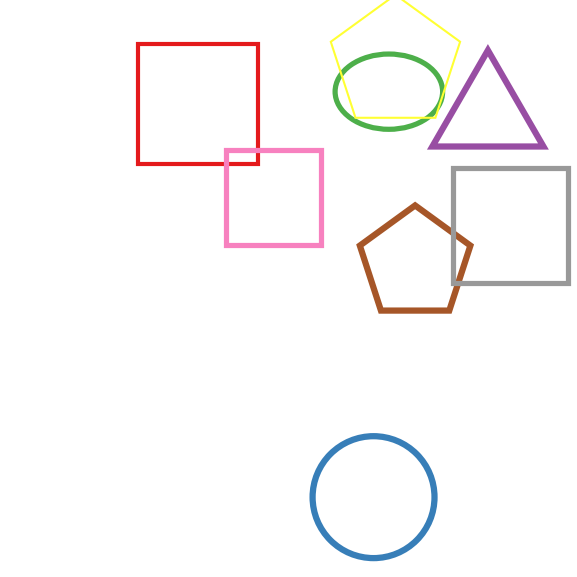[{"shape": "square", "thickness": 2, "radius": 0.52, "center": [0.342, 0.819]}, {"shape": "circle", "thickness": 3, "radius": 0.53, "center": [0.647, 0.138]}, {"shape": "oval", "thickness": 2.5, "radius": 0.47, "center": [0.673, 0.84]}, {"shape": "triangle", "thickness": 3, "radius": 0.56, "center": [0.845, 0.801]}, {"shape": "pentagon", "thickness": 1, "radius": 0.59, "center": [0.685, 0.89]}, {"shape": "pentagon", "thickness": 3, "radius": 0.5, "center": [0.719, 0.543]}, {"shape": "square", "thickness": 2.5, "radius": 0.41, "center": [0.474, 0.657]}, {"shape": "square", "thickness": 2.5, "radius": 0.5, "center": [0.883, 0.608]}]